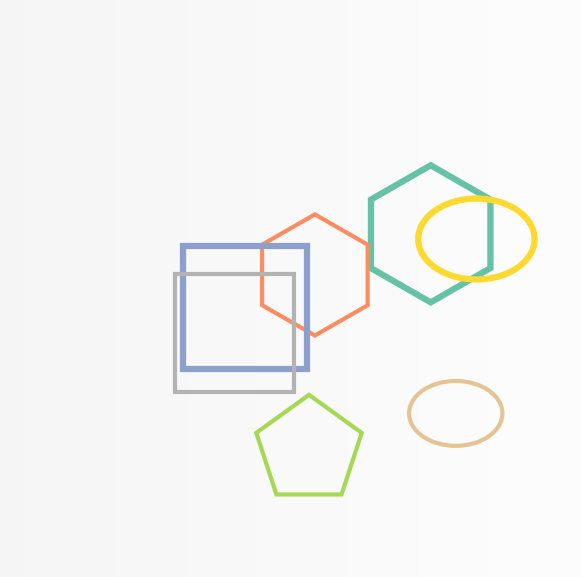[{"shape": "hexagon", "thickness": 3, "radius": 0.59, "center": [0.741, 0.594]}, {"shape": "hexagon", "thickness": 2, "radius": 0.52, "center": [0.542, 0.523]}, {"shape": "square", "thickness": 3, "radius": 0.53, "center": [0.421, 0.466]}, {"shape": "pentagon", "thickness": 2, "radius": 0.48, "center": [0.532, 0.22]}, {"shape": "oval", "thickness": 3, "radius": 0.5, "center": [0.82, 0.585]}, {"shape": "oval", "thickness": 2, "radius": 0.4, "center": [0.784, 0.283]}, {"shape": "square", "thickness": 2, "radius": 0.51, "center": [0.403, 0.423]}]